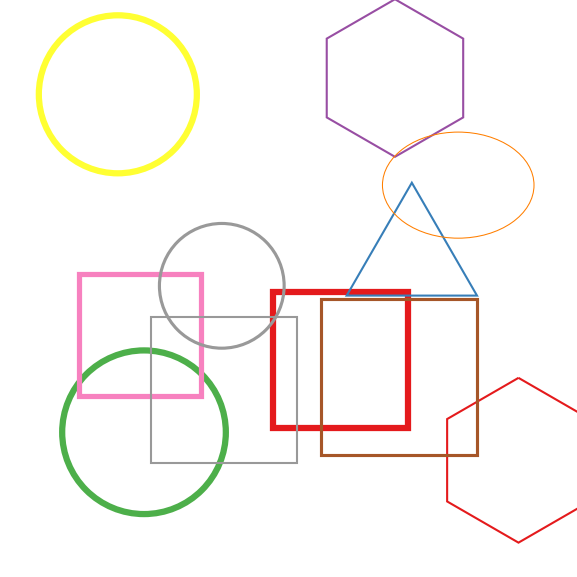[{"shape": "square", "thickness": 3, "radius": 0.59, "center": [0.59, 0.375]}, {"shape": "hexagon", "thickness": 1, "radius": 0.71, "center": [0.898, 0.202]}, {"shape": "triangle", "thickness": 1, "radius": 0.65, "center": [0.713, 0.552]}, {"shape": "circle", "thickness": 3, "radius": 0.71, "center": [0.249, 0.251]}, {"shape": "hexagon", "thickness": 1, "radius": 0.68, "center": [0.684, 0.864]}, {"shape": "oval", "thickness": 0.5, "radius": 0.66, "center": [0.793, 0.679]}, {"shape": "circle", "thickness": 3, "radius": 0.68, "center": [0.204, 0.836]}, {"shape": "square", "thickness": 1.5, "radius": 0.67, "center": [0.691, 0.346]}, {"shape": "square", "thickness": 2.5, "radius": 0.53, "center": [0.243, 0.419]}, {"shape": "circle", "thickness": 1.5, "radius": 0.54, "center": [0.384, 0.504]}, {"shape": "square", "thickness": 1, "radius": 0.63, "center": [0.388, 0.324]}]